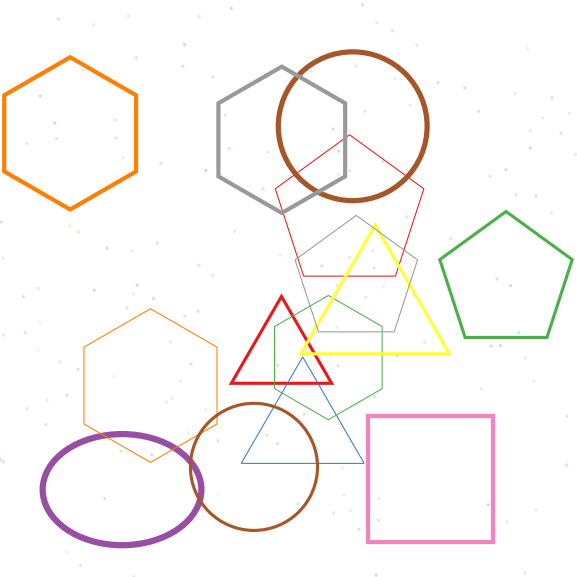[{"shape": "pentagon", "thickness": 0.5, "radius": 0.68, "center": [0.605, 0.63]}, {"shape": "triangle", "thickness": 1.5, "radius": 0.5, "center": [0.487, 0.386]}, {"shape": "triangle", "thickness": 0.5, "radius": 0.61, "center": [0.524, 0.258]}, {"shape": "hexagon", "thickness": 0.5, "radius": 0.54, "center": [0.569, 0.38]}, {"shape": "pentagon", "thickness": 1.5, "radius": 0.6, "center": [0.876, 0.512]}, {"shape": "oval", "thickness": 3, "radius": 0.69, "center": [0.211, 0.151]}, {"shape": "hexagon", "thickness": 2, "radius": 0.66, "center": [0.121, 0.768]}, {"shape": "hexagon", "thickness": 0.5, "radius": 0.66, "center": [0.261, 0.332]}, {"shape": "triangle", "thickness": 1.5, "radius": 0.74, "center": [0.65, 0.461]}, {"shape": "circle", "thickness": 1.5, "radius": 0.55, "center": [0.44, 0.191]}, {"shape": "circle", "thickness": 2.5, "radius": 0.64, "center": [0.611, 0.781]}, {"shape": "square", "thickness": 2, "radius": 0.54, "center": [0.745, 0.17]}, {"shape": "pentagon", "thickness": 0.5, "radius": 0.56, "center": [0.617, 0.515]}, {"shape": "hexagon", "thickness": 2, "radius": 0.63, "center": [0.488, 0.757]}]